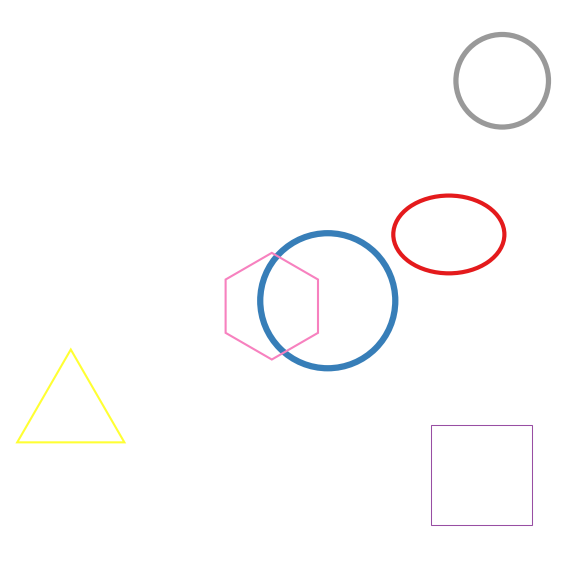[{"shape": "oval", "thickness": 2, "radius": 0.48, "center": [0.777, 0.593]}, {"shape": "circle", "thickness": 3, "radius": 0.58, "center": [0.568, 0.478]}, {"shape": "square", "thickness": 0.5, "radius": 0.44, "center": [0.834, 0.177]}, {"shape": "triangle", "thickness": 1, "radius": 0.54, "center": [0.123, 0.287]}, {"shape": "hexagon", "thickness": 1, "radius": 0.46, "center": [0.471, 0.469]}, {"shape": "circle", "thickness": 2.5, "radius": 0.4, "center": [0.87, 0.859]}]